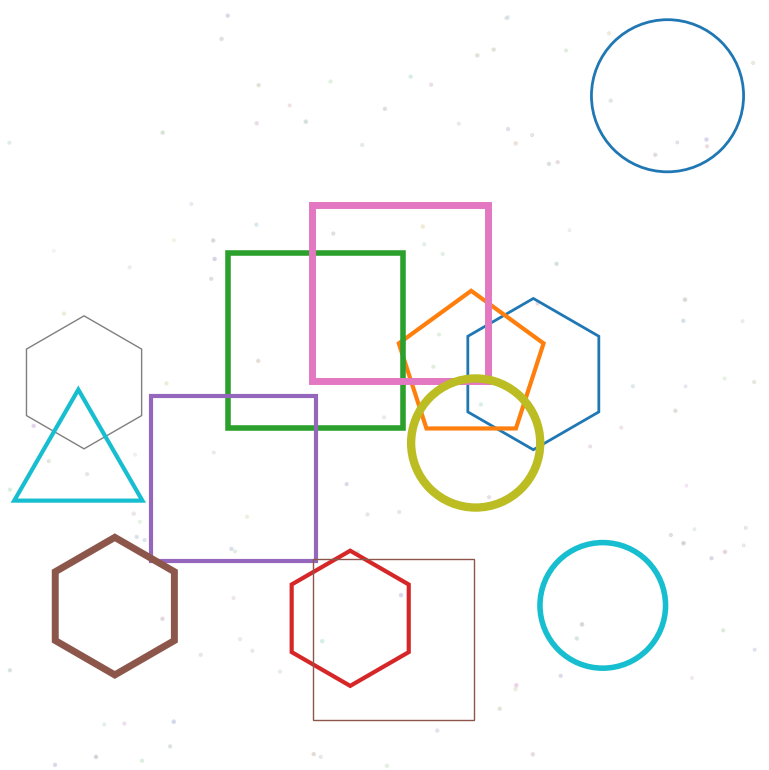[{"shape": "circle", "thickness": 1, "radius": 0.49, "center": [0.867, 0.876]}, {"shape": "hexagon", "thickness": 1, "radius": 0.49, "center": [0.693, 0.514]}, {"shape": "pentagon", "thickness": 1.5, "radius": 0.49, "center": [0.612, 0.524]}, {"shape": "square", "thickness": 2, "radius": 0.57, "center": [0.409, 0.558]}, {"shape": "hexagon", "thickness": 1.5, "radius": 0.44, "center": [0.455, 0.197]}, {"shape": "square", "thickness": 1.5, "radius": 0.54, "center": [0.303, 0.378]}, {"shape": "hexagon", "thickness": 2.5, "radius": 0.45, "center": [0.149, 0.213]}, {"shape": "square", "thickness": 0.5, "radius": 0.52, "center": [0.511, 0.169]}, {"shape": "square", "thickness": 2.5, "radius": 0.57, "center": [0.519, 0.62]}, {"shape": "hexagon", "thickness": 0.5, "radius": 0.43, "center": [0.109, 0.503]}, {"shape": "circle", "thickness": 3, "radius": 0.42, "center": [0.618, 0.425]}, {"shape": "triangle", "thickness": 1.5, "radius": 0.48, "center": [0.102, 0.398]}, {"shape": "circle", "thickness": 2, "radius": 0.41, "center": [0.783, 0.214]}]